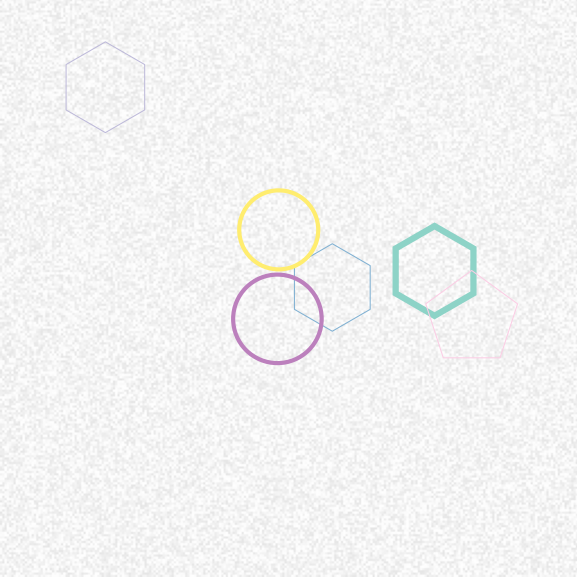[{"shape": "hexagon", "thickness": 3, "radius": 0.39, "center": [0.752, 0.53]}, {"shape": "hexagon", "thickness": 0.5, "radius": 0.39, "center": [0.182, 0.848]}, {"shape": "hexagon", "thickness": 0.5, "radius": 0.38, "center": [0.575, 0.501]}, {"shape": "pentagon", "thickness": 0.5, "radius": 0.42, "center": [0.817, 0.447]}, {"shape": "circle", "thickness": 2, "radius": 0.38, "center": [0.48, 0.447]}, {"shape": "circle", "thickness": 2, "radius": 0.34, "center": [0.483, 0.601]}]